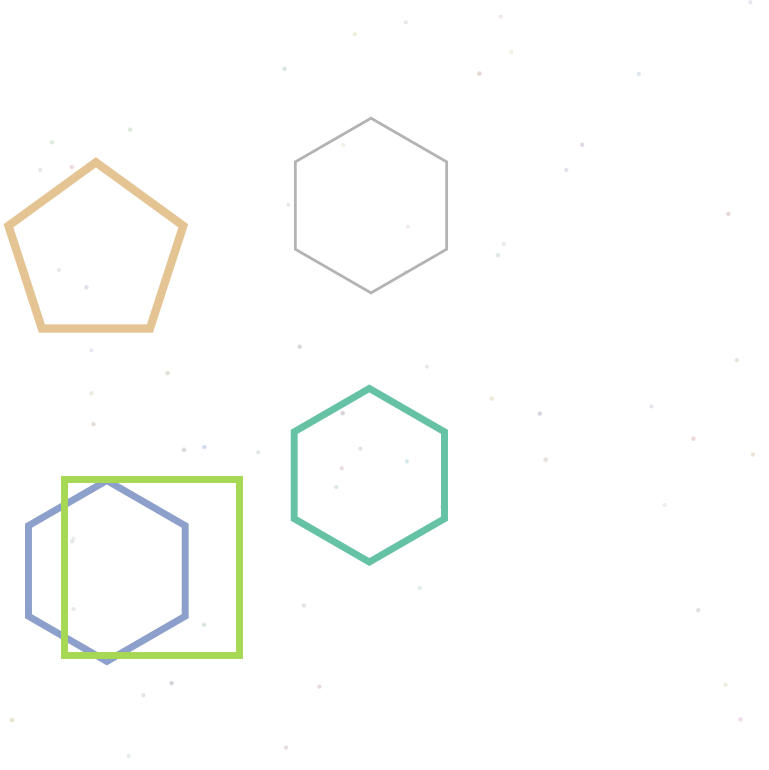[{"shape": "hexagon", "thickness": 2.5, "radius": 0.56, "center": [0.48, 0.383]}, {"shape": "hexagon", "thickness": 2.5, "radius": 0.59, "center": [0.139, 0.259]}, {"shape": "square", "thickness": 2.5, "radius": 0.57, "center": [0.197, 0.264]}, {"shape": "pentagon", "thickness": 3, "radius": 0.6, "center": [0.125, 0.67]}, {"shape": "hexagon", "thickness": 1, "radius": 0.57, "center": [0.482, 0.733]}]